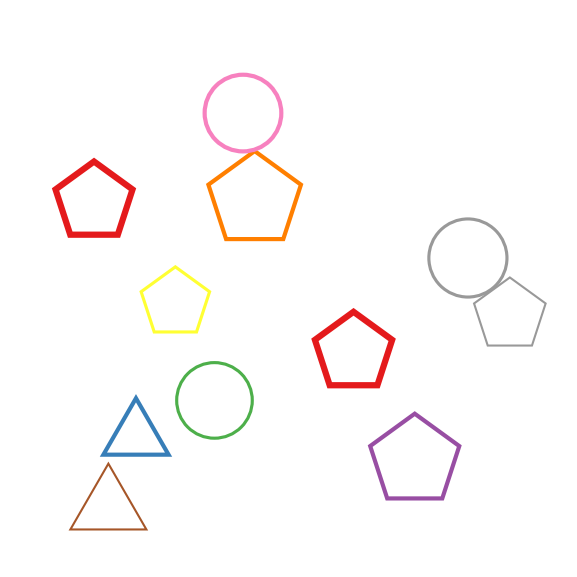[{"shape": "pentagon", "thickness": 3, "radius": 0.35, "center": [0.612, 0.389]}, {"shape": "pentagon", "thickness": 3, "radius": 0.35, "center": [0.163, 0.649]}, {"shape": "triangle", "thickness": 2, "radius": 0.33, "center": [0.235, 0.244]}, {"shape": "circle", "thickness": 1.5, "radius": 0.33, "center": [0.371, 0.306]}, {"shape": "pentagon", "thickness": 2, "radius": 0.41, "center": [0.718, 0.202]}, {"shape": "pentagon", "thickness": 2, "radius": 0.42, "center": [0.441, 0.653]}, {"shape": "pentagon", "thickness": 1.5, "radius": 0.31, "center": [0.304, 0.475]}, {"shape": "triangle", "thickness": 1, "radius": 0.38, "center": [0.188, 0.12]}, {"shape": "circle", "thickness": 2, "radius": 0.33, "center": [0.421, 0.803]}, {"shape": "circle", "thickness": 1.5, "radius": 0.34, "center": [0.81, 0.552]}, {"shape": "pentagon", "thickness": 1, "radius": 0.33, "center": [0.883, 0.454]}]